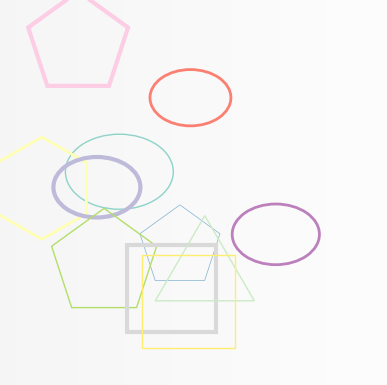[{"shape": "oval", "thickness": 1, "radius": 0.7, "center": [0.308, 0.554]}, {"shape": "hexagon", "thickness": 2, "radius": 0.66, "center": [0.108, 0.511]}, {"shape": "oval", "thickness": 3, "radius": 0.56, "center": [0.25, 0.514]}, {"shape": "oval", "thickness": 2, "radius": 0.52, "center": [0.491, 0.746]}, {"shape": "pentagon", "thickness": 0.5, "radius": 0.54, "center": [0.464, 0.359]}, {"shape": "pentagon", "thickness": 1, "radius": 0.71, "center": [0.269, 0.316]}, {"shape": "pentagon", "thickness": 3, "radius": 0.68, "center": [0.202, 0.887]}, {"shape": "square", "thickness": 3, "radius": 0.57, "center": [0.442, 0.251]}, {"shape": "oval", "thickness": 2, "radius": 0.56, "center": [0.712, 0.391]}, {"shape": "triangle", "thickness": 1, "radius": 0.74, "center": [0.529, 0.292]}, {"shape": "square", "thickness": 1, "radius": 0.6, "center": [0.486, 0.217]}]